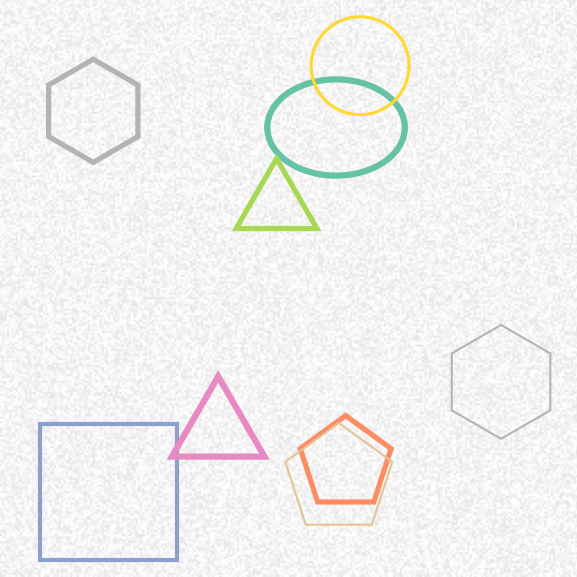[{"shape": "oval", "thickness": 3, "radius": 0.6, "center": [0.582, 0.778]}, {"shape": "pentagon", "thickness": 2.5, "radius": 0.41, "center": [0.599, 0.197]}, {"shape": "square", "thickness": 2, "radius": 0.59, "center": [0.188, 0.147]}, {"shape": "triangle", "thickness": 3, "radius": 0.46, "center": [0.378, 0.255]}, {"shape": "triangle", "thickness": 2.5, "radius": 0.4, "center": [0.479, 0.644]}, {"shape": "circle", "thickness": 1.5, "radius": 0.42, "center": [0.624, 0.885]}, {"shape": "pentagon", "thickness": 1, "radius": 0.49, "center": [0.587, 0.169]}, {"shape": "hexagon", "thickness": 2.5, "radius": 0.45, "center": [0.162, 0.807]}, {"shape": "hexagon", "thickness": 1, "radius": 0.49, "center": [0.868, 0.338]}]